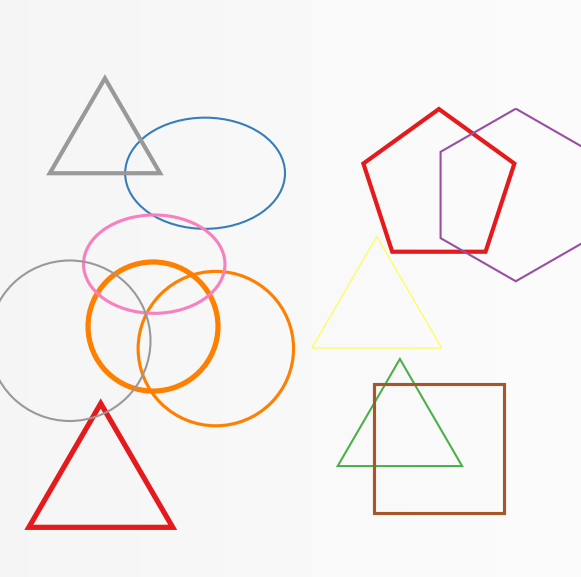[{"shape": "pentagon", "thickness": 2, "radius": 0.68, "center": [0.755, 0.674]}, {"shape": "triangle", "thickness": 2.5, "radius": 0.71, "center": [0.173, 0.157]}, {"shape": "oval", "thickness": 1, "radius": 0.69, "center": [0.353, 0.699]}, {"shape": "triangle", "thickness": 1, "radius": 0.62, "center": [0.688, 0.254]}, {"shape": "hexagon", "thickness": 1, "radius": 0.75, "center": [0.887, 0.662]}, {"shape": "circle", "thickness": 2.5, "radius": 0.56, "center": [0.263, 0.434]}, {"shape": "circle", "thickness": 1.5, "radius": 0.67, "center": [0.371, 0.396]}, {"shape": "triangle", "thickness": 0.5, "radius": 0.64, "center": [0.648, 0.461]}, {"shape": "square", "thickness": 1.5, "radius": 0.56, "center": [0.755, 0.222]}, {"shape": "oval", "thickness": 1.5, "radius": 0.61, "center": [0.265, 0.542]}, {"shape": "circle", "thickness": 1, "radius": 0.69, "center": [0.12, 0.409]}, {"shape": "triangle", "thickness": 2, "radius": 0.55, "center": [0.181, 0.754]}]